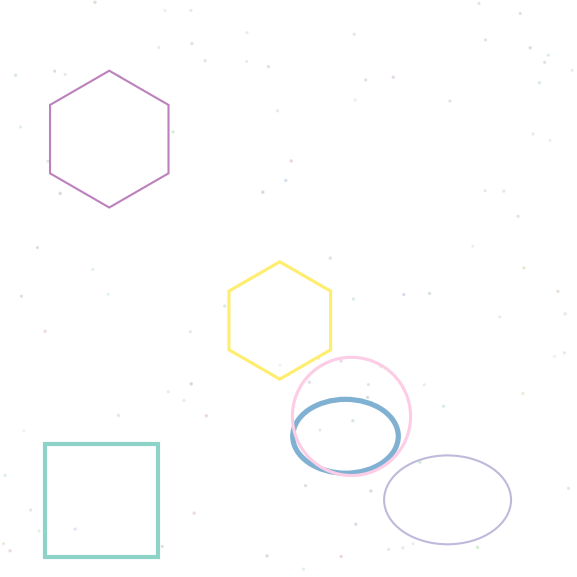[{"shape": "square", "thickness": 2, "radius": 0.49, "center": [0.176, 0.132]}, {"shape": "oval", "thickness": 1, "radius": 0.55, "center": [0.775, 0.134]}, {"shape": "oval", "thickness": 2.5, "radius": 0.46, "center": [0.598, 0.244]}, {"shape": "circle", "thickness": 1.5, "radius": 0.51, "center": [0.609, 0.278]}, {"shape": "hexagon", "thickness": 1, "radius": 0.59, "center": [0.189, 0.758]}, {"shape": "hexagon", "thickness": 1.5, "radius": 0.51, "center": [0.484, 0.444]}]